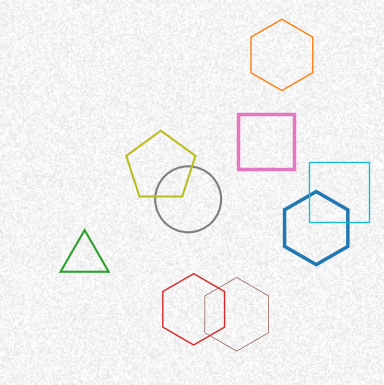[{"shape": "hexagon", "thickness": 2.5, "radius": 0.47, "center": [0.821, 0.408]}, {"shape": "hexagon", "thickness": 1, "radius": 0.46, "center": [0.732, 0.857]}, {"shape": "triangle", "thickness": 1.5, "radius": 0.36, "center": [0.22, 0.33]}, {"shape": "hexagon", "thickness": 1, "radius": 0.46, "center": [0.503, 0.197]}, {"shape": "hexagon", "thickness": 0.5, "radius": 0.48, "center": [0.615, 0.184]}, {"shape": "square", "thickness": 2.5, "radius": 0.36, "center": [0.69, 0.632]}, {"shape": "circle", "thickness": 1.5, "radius": 0.43, "center": [0.489, 0.482]}, {"shape": "pentagon", "thickness": 1.5, "radius": 0.47, "center": [0.418, 0.566]}, {"shape": "square", "thickness": 1, "radius": 0.39, "center": [0.881, 0.502]}]